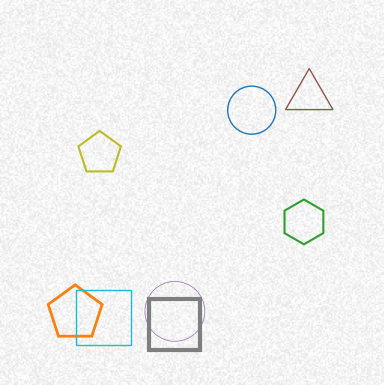[{"shape": "circle", "thickness": 1, "radius": 0.31, "center": [0.654, 0.714]}, {"shape": "pentagon", "thickness": 2, "radius": 0.37, "center": [0.195, 0.186]}, {"shape": "hexagon", "thickness": 1.5, "radius": 0.29, "center": [0.789, 0.424]}, {"shape": "circle", "thickness": 0.5, "radius": 0.39, "center": [0.454, 0.191]}, {"shape": "triangle", "thickness": 1, "radius": 0.36, "center": [0.803, 0.751]}, {"shape": "square", "thickness": 3, "radius": 0.33, "center": [0.453, 0.157]}, {"shape": "pentagon", "thickness": 1.5, "radius": 0.29, "center": [0.259, 0.602]}, {"shape": "square", "thickness": 1, "radius": 0.36, "center": [0.269, 0.175]}]